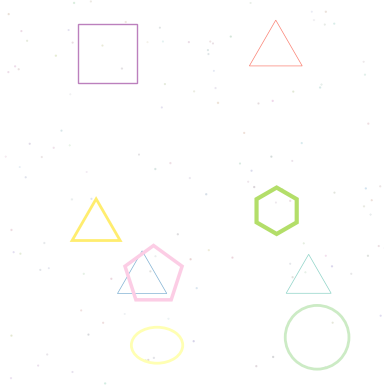[{"shape": "triangle", "thickness": 0.5, "radius": 0.34, "center": [0.802, 0.272]}, {"shape": "oval", "thickness": 2, "radius": 0.33, "center": [0.408, 0.103]}, {"shape": "triangle", "thickness": 0.5, "radius": 0.4, "center": [0.716, 0.868]}, {"shape": "triangle", "thickness": 0.5, "radius": 0.37, "center": [0.369, 0.275]}, {"shape": "hexagon", "thickness": 3, "radius": 0.3, "center": [0.719, 0.453]}, {"shape": "pentagon", "thickness": 2.5, "radius": 0.39, "center": [0.399, 0.284]}, {"shape": "square", "thickness": 1, "radius": 0.38, "center": [0.279, 0.862]}, {"shape": "circle", "thickness": 2, "radius": 0.41, "center": [0.824, 0.124]}, {"shape": "triangle", "thickness": 2, "radius": 0.36, "center": [0.25, 0.411]}]